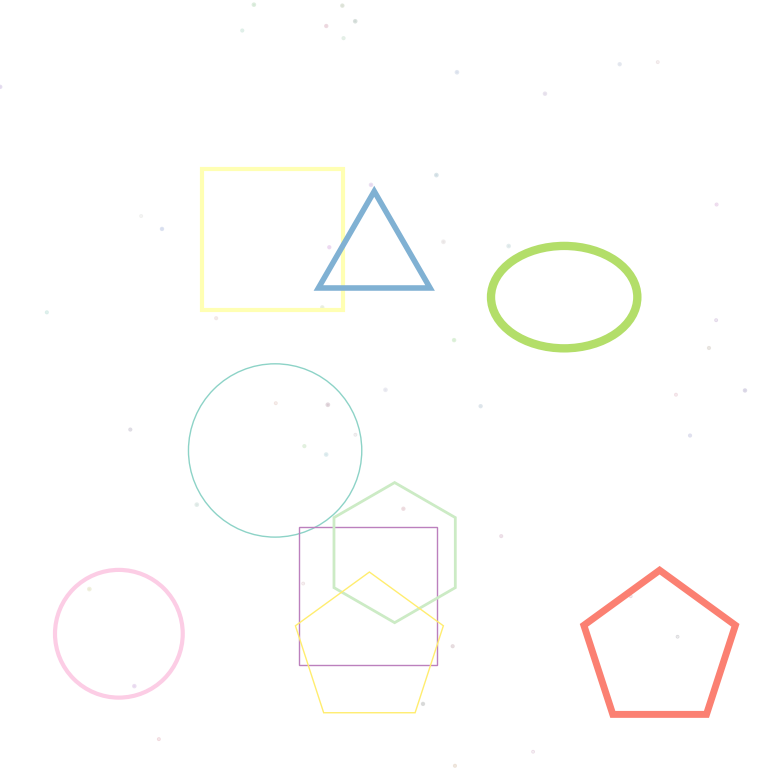[{"shape": "circle", "thickness": 0.5, "radius": 0.56, "center": [0.357, 0.415]}, {"shape": "square", "thickness": 1.5, "radius": 0.46, "center": [0.354, 0.689]}, {"shape": "pentagon", "thickness": 2.5, "radius": 0.52, "center": [0.857, 0.156]}, {"shape": "triangle", "thickness": 2, "radius": 0.42, "center": [0.486, 0.668]}, {"shape": "oval", "thickness": 3, "radius": 0.48, "center": [0.733, 0.614]}, {"shape": "circle", "thickness": 1.5, "radius": 0.41, "center": [0.154, 0.177]}, {"shape": "square", "thickness": 0.5, "radius": 0.45, "center": [0.478, 0.226]}, {"shape": "hexagon", "thickness": 1, "radius": 0.45, "center": [0.513, 0.282]}, {"shape": "pentagon", "thickness": 0.5, "radius": 0.51, "center": [0.48, 0.156]}]